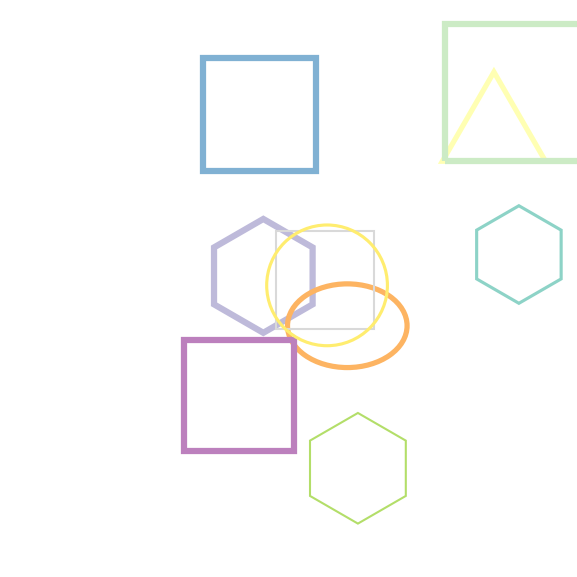[{"shape": "hexagon", "thickness": 1.5, "radius": 0.42, "center": [0.899, 0.558]}, {"shape": "triangle", "thickness": 2.5, "radius": 0.52, "center": [0.855, 0.771]}, {"shape": "hexagon", "thickness": 3, "radius": 0.49, "center": [0.456, 0.521]}, {"shape": "square", "thickness": 3, "radius": 0.49, "center": [0.449, 0.801]}, {"shape": "oval", "thickness": 2.5, "radius": 0.52, "center": [0.601, 0.435]}, {"shape": "hexagon", "thickness": 1, "radius": 0.48, "center": [0.62, 0.188]}, {"shape": "square", "thickness": 1, "radius": 0.42, "center": [0.562, 0.514]}, {"shape": "square", "thickness": 3, "radius": 0.48, "center": [0.414, 0.314]}, {"shape": "square", "thickness": 3, "radius": 0.59, "center": [0.888, 0.839]}, {"shape": "circle", "thickness": 1.5, "radius": 0.52, "center": [0.566, 0.505]}]